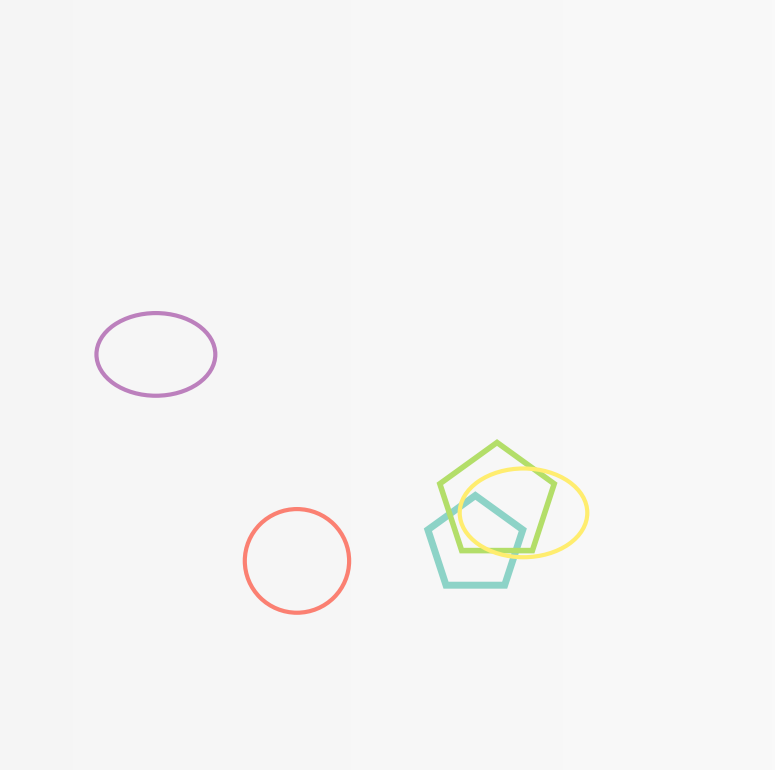[{"shape": "pentagon", "thickness": 2.5, "radius": 0.32, "center": [0.613, 0.292]}, {"shape": "circle", "thickness": 1.5, "radius": 0.34, "center": [0.383, 0.272]}, {"shape": "pentagon", "thickness": 2, "radius": 0.39, "center": [0.641, 0.348]}, {"shape": "oval", "thickness": 1.5, "radius": 0.38, "center": [0.201, 0.54]}, {"shape": "oval", "thickness": 1.5, "radius": 0.41, "center": [0.675, 0.334]}]